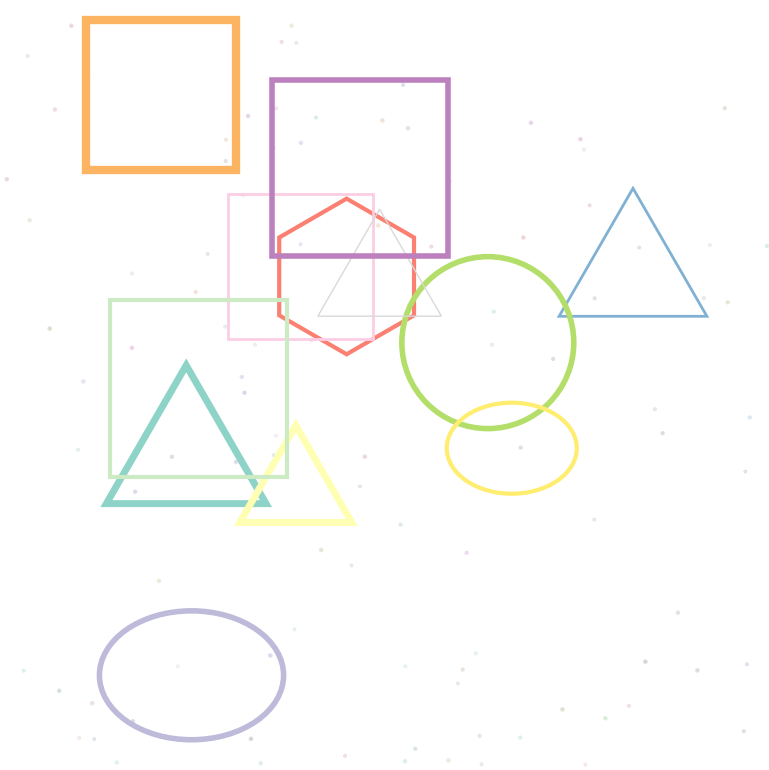[{"shape": "triangle", "thickness": 2.5, "radius": 0.6, "center": [0.242, 0.406]}, {"shape": "triangle", "thickness": 2.5, "radius": 0.42, "center": [0.384, 0.363]}, {"shape": "oval", "thickness": 2, "radius": 0.6, "center": [0.249, 0.123]}, {"shape": "hexagon", "thickness": 1.5, "radius": 0.51, "center": [0.45, 0.641]}, {"shape": "triangle", "thickness": 1, "radius": 0.55, "center": [0.822, 0.645]}, {"shape": "square", "thickness": 3, "radius": 0.49, "center": [0.209, 0.877]}, {"shape": "circle", "thickness": 2, "radius": 0.56, "center": [0.634, 0.555]}, {"shape": "square", "thickness": 1, "radius": 0.47, "center": [0.39, 0.654]}, {"shape": "triangle", "thickness": 0.5, "radius": 0.46, "center": [0.493, 0.636]}, {"shape": "square", "thickness": 2, "radius": 0.57, "center": [0.467, 0.782]}, {"shape": "square", "thickness": 1.5, "radius": 0.58, "center": [0.258, 0.496]}, {"shape": "oval", "thickness": 1.5, "radius": 0.42, "center": [0.665, 0.418]}]